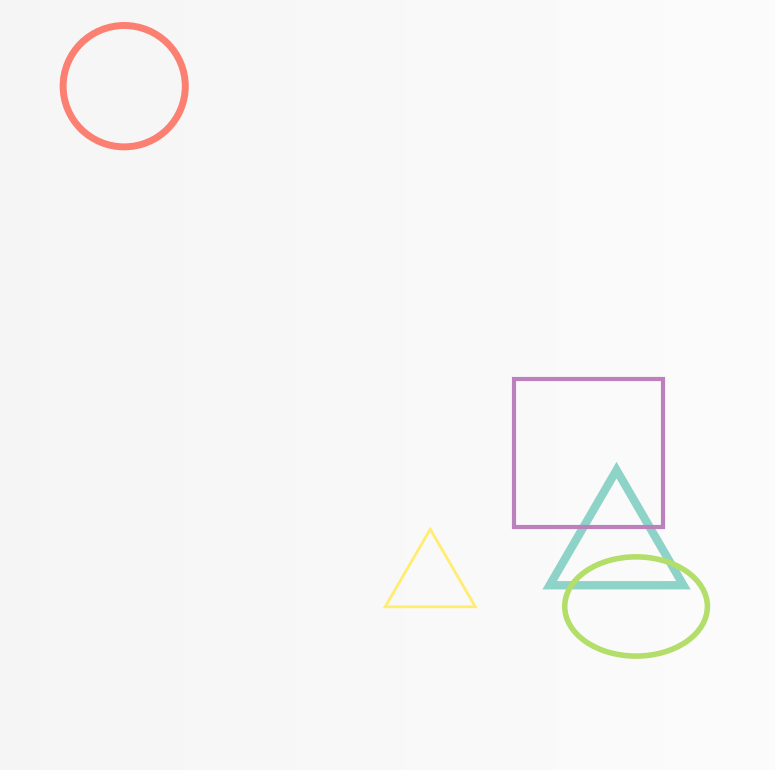[{"shape": "triangle", "thickness": 3, "radius": 0.5, "center": [0.796, 0.29]}, {"shape": "circle", "thickness": 2.5, "radius": 0.39, "center": [0.16, 0.888]}, {"shape": "oval", "thickness": 2, "radius": 0.46, "center": [0.821, 0.212]}, {"shape": "square", "thickness": 1.5, "radius": 0.48, "center": [0.76, 0.412]}, {"shape": "triangle", "thickness": 1, "radius": 0.34, "center": [0.555, 0.246]}]